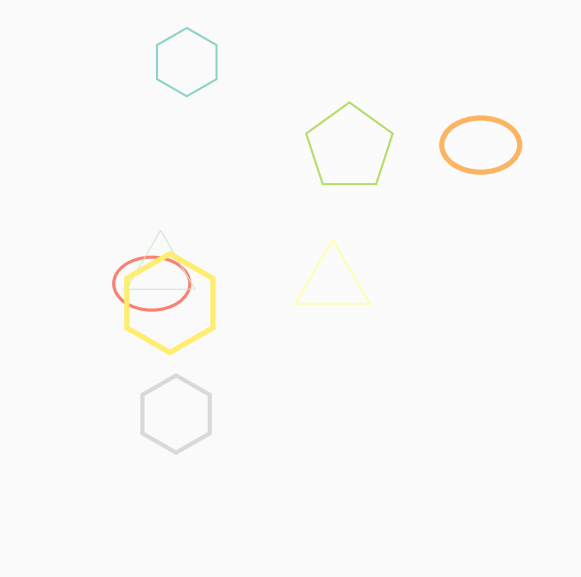[{"shape": "hexagon", "thickness": 1, "radius": 0.3, "center": [0.321, 0.892]}, {"shape": "triangle", "thickness": 1, "radius": 0.37, "center": [0.572, 0.51]}, {"shape": "oval", "thickness": 1.5, "radius": 0.33, "center": [0.261, 0.508]}, {"shape": "oval", "thickness": 2.5, "radius": 0.34, "center": [0.827, 0.748]}, {"shape": "pentagon", "thickness": 1, "radius": 0.39, "center": [0.601, 0.744]}, {"shape": "hexagon", "thickness": 2, "radius": 0.33, "center": [0.303, 0.282]}, {"shape": "triangle", "thickness": 0.5, "radius": 0.34, "center": [0.276, 0.532]}, {"shape": "hexagon", "thickness": 2.5, "radius": 0.43, "center": [0.292, 0.474]}]